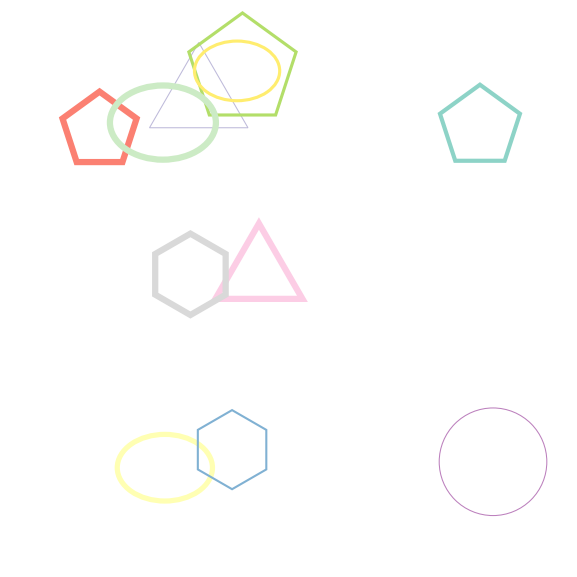[{"shape": "pentagon", "thickness": 2, "radius": 0.36, "center": [0.831, 0.78]}, {"shape": "oval", "thickness": 2.5, "radius": 0.41, "center": [0.285, 0.189]}, {"shape": "triangle", "thickness": 0.5, "radius": 0.49, "center": [0.344, 0.827]}, {"shape": "pentagon", "thickness": 3, "radius": 0.34, "center": [0.172, 0.773]}, {"shape": "hexagon", "thickness": 1, "radius": 0.34, "center": [0.402, 0.221]}, {"shape": "pentagon", "thickness": 1.5, "radius": 0.49, "center": [0.42, 0.879]}, {"shape": "triangle", "thickness": 3, "radius": 0.43, "center": [0.448, 0.525]}, {"shape": "hexagon", "thickness": 3, "radius": 0.35, "center": [0.33, 0.524]}, {"shape": "circle", "thickness": 0.5, "radius": 0.47, "center": [0.854, 0.2]}, {"shape": "oval", "thickness": 3, "radius": 0.46, "center": [0.282, 0.787]}, {"shape": "oval", "thickness": 1.5, "radius": 0.37, "center": [0.411, 0.876]}]